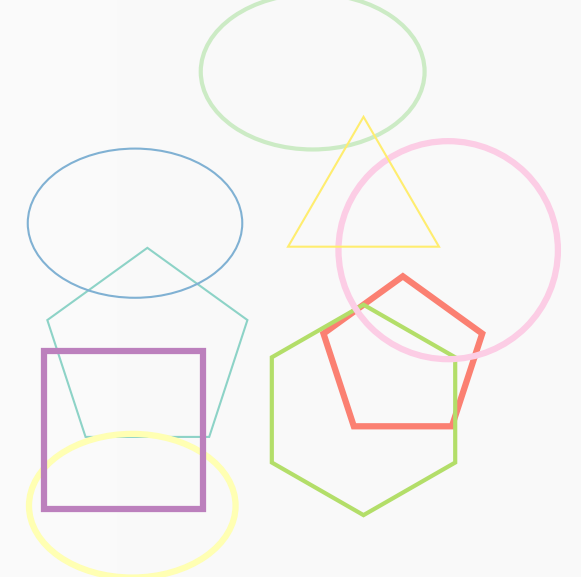[{"shape": "pentagon", "thickness": 1, "radius": 0.9, "center": [0.254, 0.389]}, {"shape": "oval", "thickness": 3, "radius": 0.89, "center": [0.228, 0.123]}, {"shape": "pentagon", "thickness": 3, "radius": 0.72, "center": [0.693, 0.377]}, {"shape": "oval", "thickness": 1, "radius": 0.92, "center": [0.232, 0.613]}, {"shape": "hexagon", "thickness": 2, "radius": 0.91, "center": [0.625, 0.289]}, {"shape": "circle", "thickness": 3, "radius": 0.94, "center": [0.771, 0.566]}, {"shape": "square", "thickness": 3, "radius": 0.68, "center": [0.212, 0.255]}, {"shape": "oval", "thickness": 2, "radius": 0.96, "center": [0.538, 0.875]}, {"shape": "triangle", "thickness": 1, "radius": 0.75, "center": [0.625, 0.647]}]